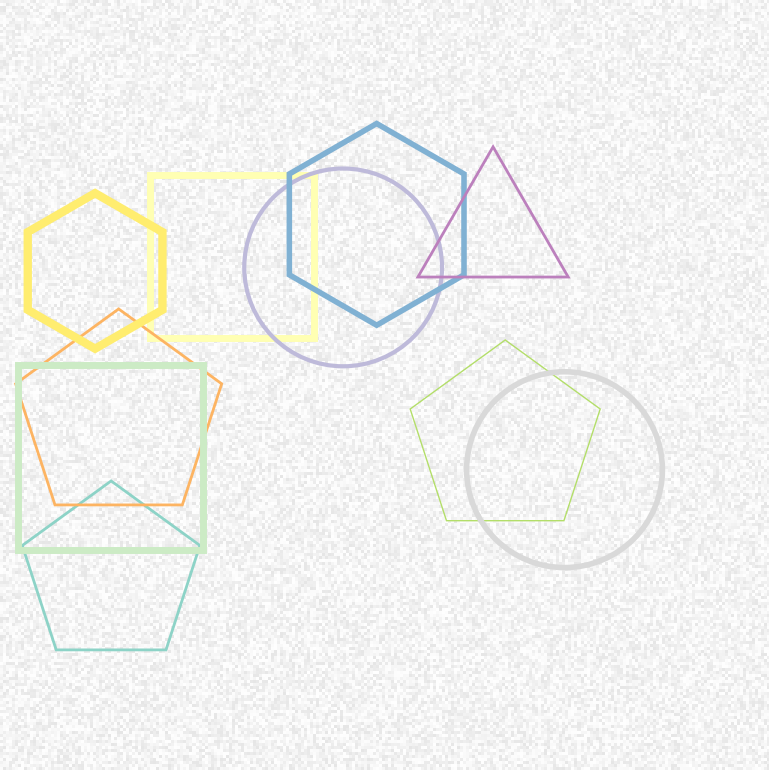[{"shape": "pentagon", "thickness": 1, "radius": 0.61, "center": [0.144, 0.254]}, {"shape": "square", "thickness": 2.5, "radius": 0.53, "center": [0.301, 0.667]}, {"shape": "circle", "thickness": 1.5, "radius": 0.64, "center": [0.446, 0.653]}, {"shape": "hexagon", "thickness": 2, "radius": 0.65, "center": [0.489, 0.709]}, {"shape": "pentagon", "thickness": 1, "radius": 0.7, "center": [0.154, 0.458]}, {"shape": "pentagon", "thickness": 0.5, "radius": 0.65, "center": [0.656, 0.429]}, {"shape": "circle", "thickness": 2, "radius": 0.64, "center": [0.733, 0.39]}, {"shape": "triangle", "thickness": 1, "radius": 0.56, "center": [0.64, 0.697]}, {"shape": "square", "thickness": 2.5, "radius": 0.6, "center": [0.143, 0.406]}, {"shape": "hexagon", "thickness": 3, "radius": 0.5, "center": [0.124, 0.648]}]